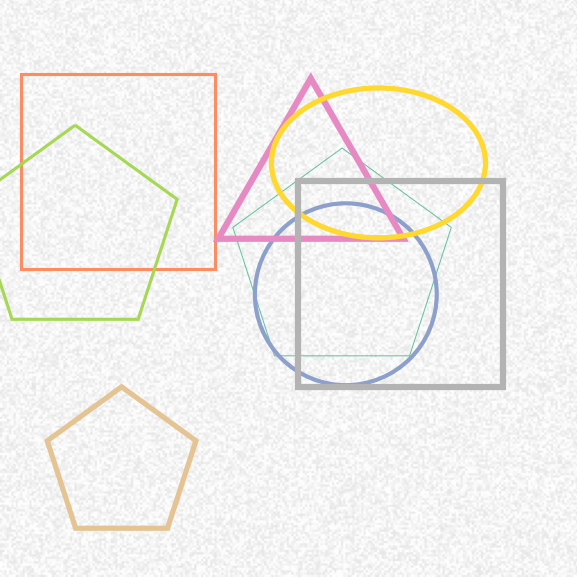[{"shape": "pentagon", "thickness": 0.5, "radius": 0.99, "center": [0.592, 0.544]}, {"shape": "square", "thickness": 1.5, "radius": 0.84, "center": [0.204, 0.702]}, {"shape": "circle", "thickness": 2, "radius": 0.79, "center": [0.599, 0.49]}, {"shape": "triangle", "thickness": 3, "radius": 0.93, "center": [0.538, 0.678]}, {"shape": "pentagon", "thickness": 1.5, "radius": 0.93, "center": [0.13, 0.597]}, {"shape": "oval", "thickness": 2.5, "radius": 0.93, "center": [0.655, 0.717]}, {"shape": "pentagon", "thickness": 2.5, "radius": 0.68, "center": [0.211, 0.194]}, {"shape": "square", "thickness": 3, "radius": 0.89, "center": [0.694, 0.507]}]